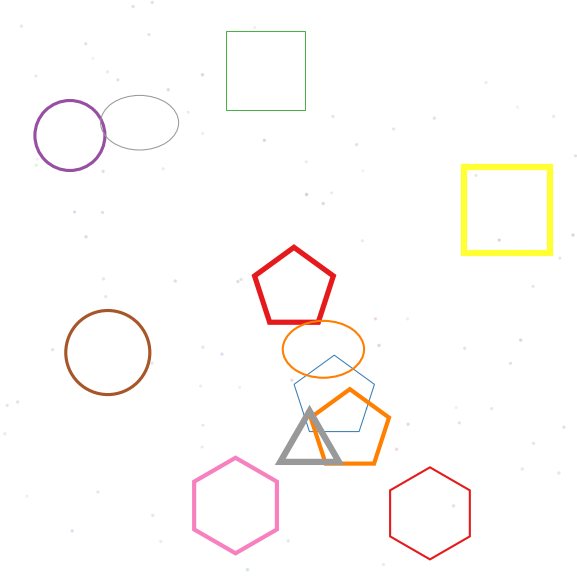[{"shape": "hexagon", "thickness": 1, "radius": 0.4, "center": [0.745, 0.11]}, {"shape": "pentagon", "thickness": 2.5, "radius": 0.36, "center": [0.509, 0.499]}, {"shape": "pentagon", "thickness": 0.5, "radius": 0.37, "center": [0.579, 0.311]}, {"shape": "square", "thickness": 0.5, "radius": 0.34, "center": [0.46, 0.877]}, {"shape": "circle", "thickness": 1.5, "radius": 0.3, "center": [0.121, 0.764]}, {"shape": "oval", "thickness": 1, "radius": 0.35, "center": [0.56, 0.394]}, {"shape": "pentagon", "thickness": 2, "radius": 0.36, "center": [0.606, 0.254]}, {"shape": "square", "thickness": 3, "radius": 0.37, "center": [0.878, 0.636]}, {"shape": "circle", "thickness": 1.5, "radius": 0.36, "center": [0.187, 0.389]}, {"shape": "hexagon", "thickness": 2, "radius": 0.41, "center": [0.408, 0.124]}, {"shape": "triangle", "thickness": 3, "radius": 0.29, "center": [0.536, 0.229]}, {"shape": "oval", "thickness": 0.5, "radius": 0.34, "center": [0.242, 0.787]}]